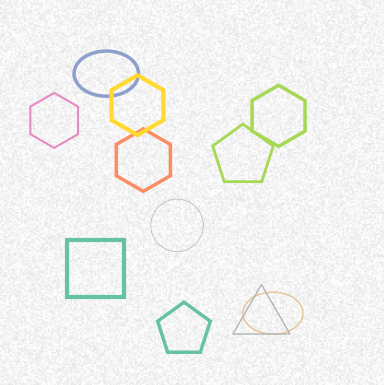[{"shape": "pentagon", "thickness": 2.5, "radius": 0.36, "center": [0.478, 0.143]}, {"shape": "square", "thickness": 3, "radius": 0.37, "center": [0.247, 0.304]}, {"shape": "hexagon", "thickness": 2.5, "radius": 0.41, "center": [0.372, 0.584]}, {"shape": "oval", "thickness": 2.5, "radius": 0.42, "center": [0.276, 0.809]}, {"shape": "hexagon", "thickness": 1.5, "radius": 0.36, "center": [0.141, 0.687]}, {"shape": "pentagon", "thickness": 2, "radius": 0.41, "center": [0.631, 0.595]}, {"shape": "hexagon", "thickness": 2.5, "radius": 0.4, "center": [0.724, 0.699]}, {"shape": "hexagon", "thickness": 3, "radius": 0.39, "center": [0.357, 0.727]}, {"shape": "oval", "thickness": 1, "radius": 0.39, "center": [0.709, 0.187]}, {"shape": "triangle", "thickness": 1, "radius": 0.43, "center": [0.679, 0.175]}, {"shape": "circle", "thickness": 0.5, "radius": 0.34, "center": [0.46, 0.415]}]